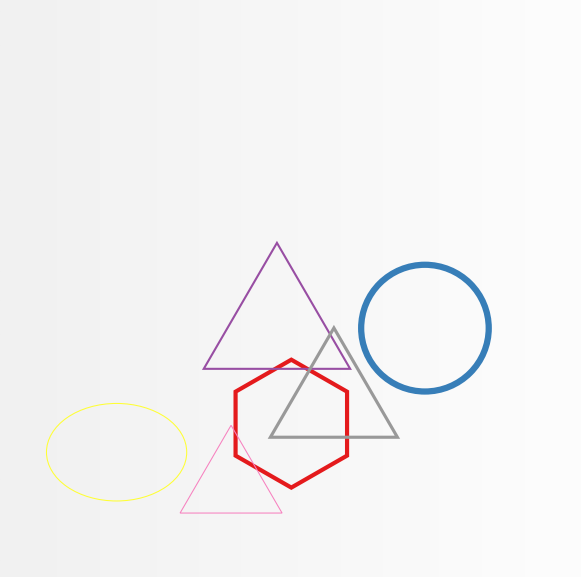[{"shape": "hexagon", "thickness": 2, "radius": 0.55, "center": [0.501, 0.266]}, {"shape": "circle", "thickness": 3, "radius": 0.55, "center": [0.731, 0.431]}, {"shape": "triangle", "thickness": 1, "radius": 0.73, "center": [0.476, 0.433]}, {"shape": "oval", "thickness": 0.5, "radius": 0.6, "center": [0.201, 0.216]}, {"shape": "triangle", "thickness": 0.5, "radius": 0.51, "center": [0.398, 0.161]}, {"shape": "triangle", "thickness": 1.5, "radius": 0.63, "center": [0.574, 0.305]}]